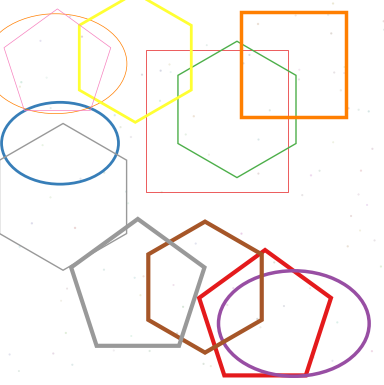[{"shape": "square", "thickness": 0.5, "radius": 0.93, "center": [0.564, 0.685]}, {"shape": "pentagon", "thickness": 3, "radius": 0.9, "center": [0.688, 0.171]}, {"shape": "oval", "thickness": 2, "radius": 0.76, "center": [0.156, 0.628]}, {"shape": "hexagon", "thickness": 1, "radius": 0.89, "center": [0.616, 0.716]}, {"shape": "oval", "thickness": 2.5, "radius": 0.98, "center": [0.763, 0.16]}, {"shape": "square", "thickness": 2.5, "radius": 0.68, "center": [0.762, 0.832]}, {"shape": "oval", "thickness": 0.5, "radius": 0.93, "center": [0.144, 0.835]}, {"shape": "hexagon", "thickness": 2, "radius": 0.84, "center": [0.351, 0.85]}, {"shape": "hexagon", "thickness": 3, "radius": 0.85, "center": [0.533, 0.254]}, {"shape": "pentagon", "thickness": 0.5, "radius": 0.73, "center": [0.149, 0.831]}, {"shape": "pentagon", "thickness": 3, "radius": 0.91, "center": [0.358, 0.249]}, {"shape": "hexagon", "thickness": 1, "radius": 0.95, "center": [0.164, 0.489]}]